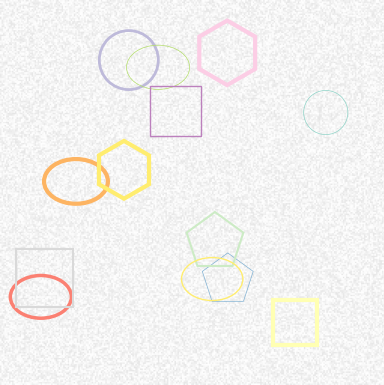[{"shape": "circle", "thickness": 0.5, "radius": 0.29, "center": [0.846, 0.708]}, {"shape": "square", "thickness": 3, "radius": 0.29, "center": [0.766, 0.162]}, {"shape": "circle", "thickness": 2, "radius": 0.38, "center": [0.335, 0.844]}, {"shape": "oval", "thickness": 2.5, "radius": 0.4, "center": [0.106, 0.229]}, {"shape": "pentagon", "thickness": 0.5, "radius": 0.35, "center": [0.592, 0.274]}, {"shape": "oval", "thickness": 3, "radius": 0.41, "center": [0.197, 0.529]}, {"shape": "oval", "thickness": 0.5, "radius": 0.41, "center": [0.411, 0.825]}, {"shape": "hexagon", "thickness": 3, "radius": 0.42, "center": [0.59, 0.863]}, {"shape": "square", "thickness": 1.5, "radius": 0.37, "center": [0.116, 0.278]}, {"shape": "square", "thickness": 1, "radius": 0.33, "center": [0.456, 0.712]}, {"shape": "pentagon", "thickness": 1.5, "radius": 0.39, "center": [0.558, 0.372]}, {"shape": "hexagon", "thickness": 3, "radius": 0.38, "center": [0.322, 0.559]}, {"shape": "oval", "thickness": 1, "radius": 0.4, "center": [0.551, 0.275]}]